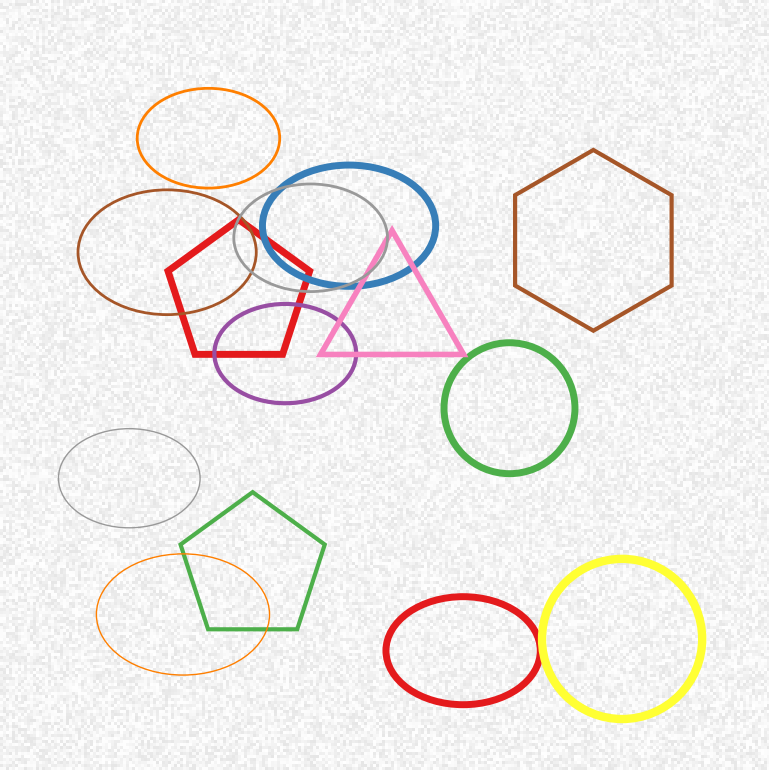[{"shape": "pentagon", "thickness": 2.5, "radius": 0.48, "center": [0.31, 0.618]}, {"shape": "oval", "thickness": 2.5, "radius": 0.5, "center": [0.601, 0.155]}, {"shape": "oval", "thickness": 2.5, "radius": 0.56, "center": [0.453, 0.707]}, {"shape": "pentagon", "thickness": 1.5, "radius": 0.49, "center": [0.328, 0.262]}, {"shape": "circle", "thickness": 2.5, "radius": 0.43, "center": [0.662, 0.47]}, {"shape": "oval", "thickness": 1.5, "radius": 0.46, "center": [0.37, 0.541]}, {"shape": "oval", "thickness": 0.5, "radius": 0.56, "center": [0.238, 0.202]}, {"shape": "oval", "thickness": 1, "radius": 0.46, "center": [0.271, 0.821]}, {"shape": "circle", "thickness": 3, "radius": 0.52, "center": [0.808, 0.17]}, {"shape": "hexagon", "thickness": 1.5, "radius": 0.59, "center": [0.771, 0.688]}, {"shape": "oval", "thickness": 1, "radius": 0.58, "center": [0.217, 0.672]}, {"shape": "triangle", "thickness": 2, "radius": 0.54, "center": [0.509, 0.593]}, {"shape": "oval", "thickness": 1, "radius": 0.5, "center": [0.403, 0.691]}, {"shape": "oval", "thickness": 0.5, "radius": 0.46, "center": [0.168, 0.379]}]